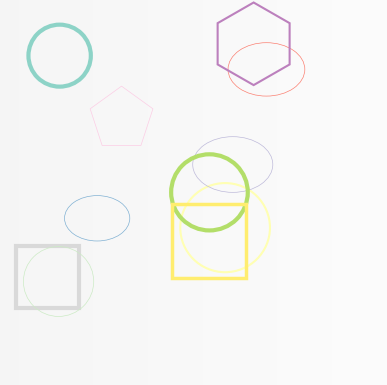[{"shape": "circle", "thickness": 3, "radius": 0.4, "center": [0.154, 0.855]}, {"shape": "circle", "thickness": 1.5, "radius": 0.58, "center": [0.581, 0.409]}, {"shape": "oval", "thickness": 0.5, "radius": 0.52, "center": [0.601, 0.573]}, {"shape": "oval", "thickness": 0.5, "radius": 0.5, "center": [0.688, 0.82]}, {"shape": "oval", "thickness": 0.5, "radius": 0.42, "center": [0.251, 0.433]}, {"shape": "circle", "thickness": 3, "radius": 0.49, "center": [0.541, 0.5]}, {"shape": "pentagon", "thickness": 0.5, "radius": 0.43, "center": [0.314, 0.691]}, {"shape": "square", "thickness": 3, "radius": 0.4, "center": [0.123, 0.282]}, {"shape": "hexagon", "thickness": 1.5, "radius": 0.54, "center": [0.655, 0.886]}, {"shape": "circle", "thickness": 0.5, "radius": 0.45, "center": [0.151, 0.269]}, {"shape": "square", "thickness": 2.5, "radius": 0.48, "center": [0.54, 0.374]}]